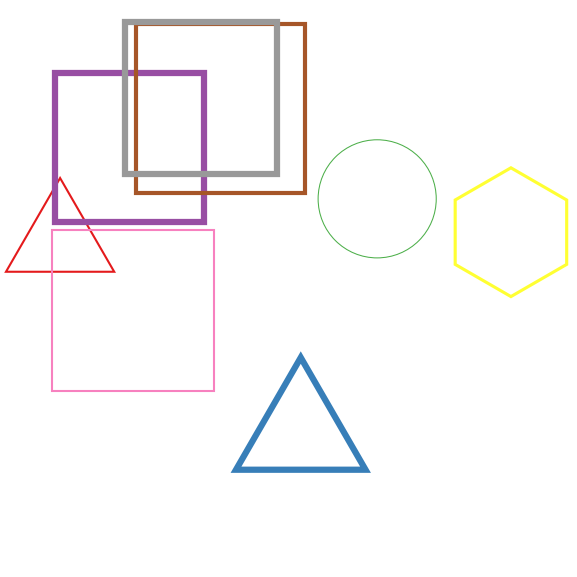[{"shape": "triangle", "thickness": 1, "radius": 0.54, "center": [0.104, 0.583]}, {"shape": "triangle", "thickness": 3, "radius": 0.65, "center": [0.521, 0.25]}, {"shape": "circle", "thickness": 0.5, "radius": 0.51, "center": [0.653, 0.655]}, {"shape": "square", "thickness": 3, "radius": 0.64, "center": [0.223, 0.743]}, {"shape": "hexagon", "thickness": 1.5, "radius": 0.56, "center": [0.885, 0.597]}, {"shape": "square", "thickness": 2, "radius": 0.73, "center": [0.382, 0.811]}, {"shape": "square", "thickness": 1, "radius": 0.7, "center": [0.23, 0.462]}, {"shape": "square", "thickness": 3, "radius": 0.66, "center": [0.348, 0.83]}]